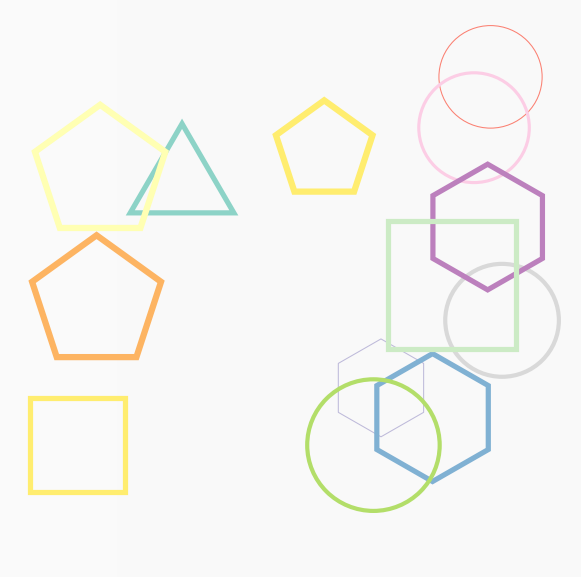[{"shape": "triangle", "thickness": 2.5, "radius": 0.51, "center": [0.313, 0.682]}, {"shape": "pentagon", "thickness": 3, "radius": 0.59, "center": [0.172, 0.7]}, {"shape": "hexagon", "thickness": 0.5, "radius": 0.42, "center": [0.655, 0.328]}, {"shape": "circle", "thickness": 0.5, "radius": 0.44, "center": [0.844, 0.866]}, {"shape": "hexagon", "thickness": 2.5, "radius": 0.55, "center": [0.744, 0.276]}, {"shape": "pentagon", "thickness": 3, "radius": 0.58, "center": [0.166, 0.475]}, {"shape": "circle", "thickness": 2, "radius": 0.57, "center": [0.642, 0.228]}, {"shape": "circle", "thickness": 1.5, "radius": 0.48, "center": [0.816, 0.778]}, {"shape": "circle", "thickness": 2, "radius": 0.49, "center": [0.864, 0.444]}, {"shape": "hexagon", "thickness": 2.5, "radius": 0.54, "center": [0.839, 0.606]}, {"shape": "square", "thickness": 2.5, "radius": 0.55, "center": [0.778, 0.506]}, {"shape": "square", "thickness": 2.5, "radius": 0.41, "center": [0.134, 0.229]}, {"shape": "pentagon", "thickness": 3, "radius": 0.44, "center": [0.558, 0.738]}]